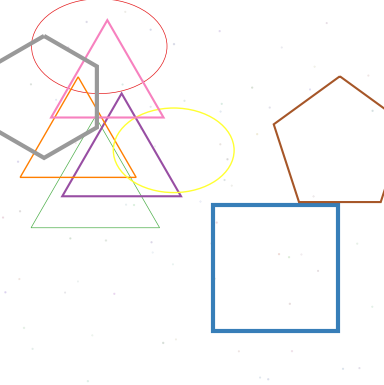[{"shape": "oval", "thickness": 0.5, "radius": 0.88, "center": [0.258, 0.88]}, {"shape": "square", "thickness": 3, "radius": 0.81, "center": [0.716, 0.304]}, {"shape": "triangle", "thickness": 0.5, "radius": 0.96, "center": [0.248, 0.505]}, {"shape": "triangle", "thickness": 1.5, "radius": 0.89, "center": [0.316, 0.579]}, {"shape": "triangle", "thickness": 1, "radius": 0.87, "center": [0.203, 0.626]}, {"shape": "oval", "thickness": 1, "radius": 0.78, "center": [0.451, 0.61]}, {"shape": "pentagon", "thickness": 1.5, "radius": 0.9, "center": [0.883, 0.621]}, {"shape": "triangle", "thickness": 1.5, "radius": 0.84, "center": [0.279, 0.779]}, {"shape": "hexagon", "thickness": 3, "radius": 0.79, "center": [0.114, 0.748]}]